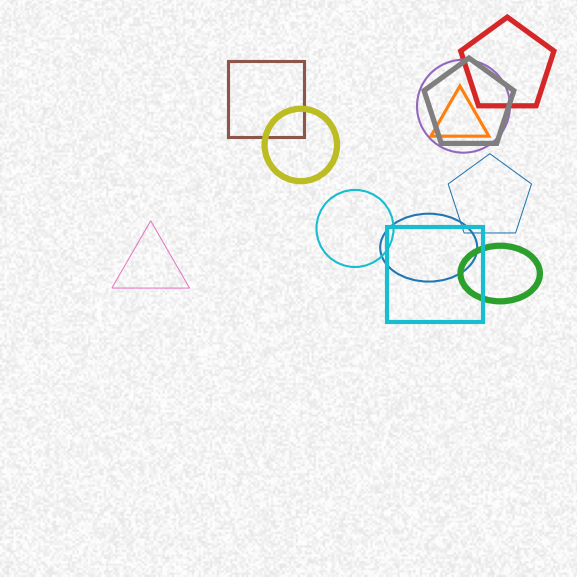[{"shape": "oval", "thickness": 1, "radius": 0.42, "center": [0.742, 0.57]}, {"shape": "pentagon", "thickness": 0.5, "radius": 0.38, "center": [0.848, 0.657]}, {"shape": "triangle", "thickness": 1.5, "radius": 0.29, "center": [0.796, 0.792]}, {"shape": "oval", "thickness": 3, "radius": 0.34, "center": [0.866, 0.525]}, {"shape": "pentagon", "thickness": 2.5, "radius": 0.42, "center": [0.878, 0.885]}, {"shape": "circle", "thickness": 1, "radius": 0.4, "center": [0.803, 0.815]}, {"shape": "square", "thickness": 1.5, "radius": 0.33, "center": [0.461, 0.828]}, {"shape": "triangle", "thickness": 0.5, "radius": 0.39, "center": [0.261, 0.539]}, {"shape": "pentagon", "thickness": 2.5, "radius": 0.41, "center": [0.812, 0.817]}, {"shape": "circle", "thickness": 3, "radius": 0.31, "center": [0.521, 0.748]}, {"shape": "square", "thickness": 2, "radius": 0.41, "center": [0.753, 0.524]}, {"shape": "circle", "thickness": 1, "radius": 0.33, "center": [0.615, 0.604]}]